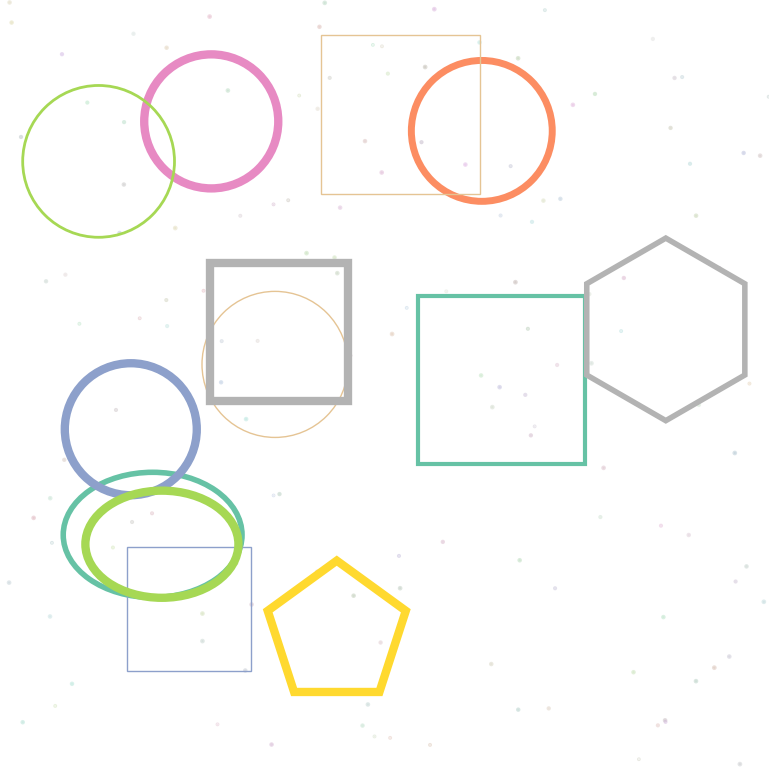[{"shape": "square", "thickness": 1.5, "radius": 0.54, "center": [0.652, 0.506]}, {"shape": "oval", "thickness": 2, "radius": 0.58, "center": [0.198, 0.305]}, {"shape": "circle", "thickness": 2.5, "radius": 0.46, "center": [0.626, 0.83]}, {"shape": "square", "thickness": 0.5, "radius": 0.4, "center": [0.246, 0.209]}, {"shape": "circle", "thickness": 3, "radius": 0.43, "center": [0.17, 0.443]}, {"shape": "circle", "thickness": 3, "radius": 0.44, "center": [0.274, 0.842]}, {"shape": "oval", "thickness": 3, "radius": 0.5, "center": [0.21, 0.293]}, {"shape": "circle", "thickness": 1, "radius": 0.49, "center": [0.128, 0.79]}, {"shape": "pentagon", "thickness": 3, "radius": 0.47, "center": [0.437, 0.178]}, {"shape": "circle", "thickness": 0.5, "radius": 0.47, "center": [0.357, 0.527]}, {"shape": "square", "thickness": 0.5, "radius": 0.52, "center": [0.52, 0.851]}, {"shape": "square", "thickness": 3, "radius": 0.45, "center": [0.362, 0.569]}, {"shape": "hexagon", "thickness": 2, "radius": 0.59, "center": [0.865, 0.572]}]